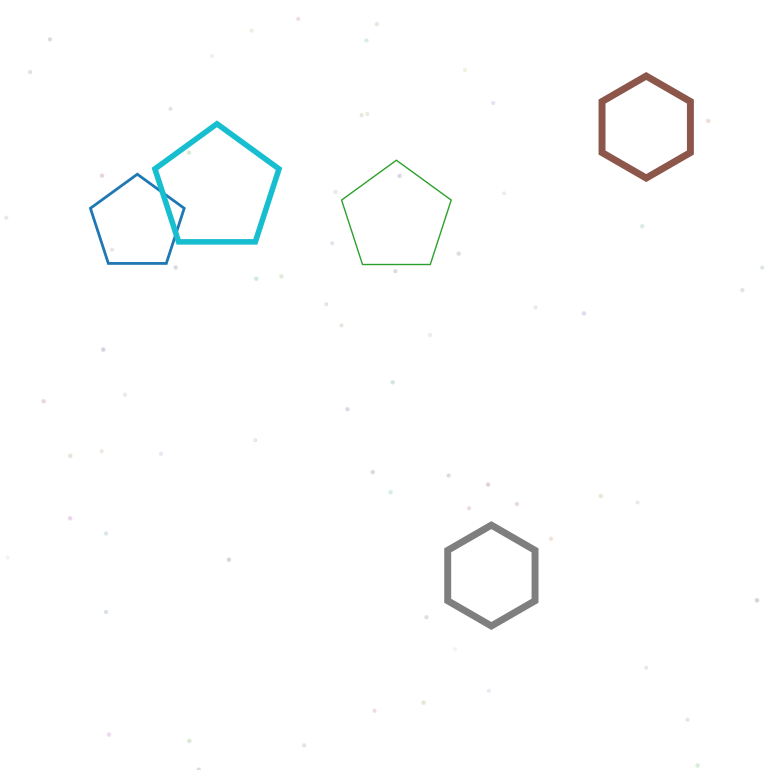[{"shape": "pentagon", "thickness": 1, "radius": 0.32, "center": [0.178, 0.71]}, {"shape": "pentagon", "thickness": 0.5, "radius": 0.37, "center": [0.515, 0.717]}, {"shape": "hexagon", "thickness": 2.5, "radius": 0.33, "center": [0.839, 0.835]}, {"shape": "hexagon", "thickness": 2.5, "radius": 0.33, "center": [0.638, 0.253]}, {"shape": "pentagon", "thickness": 2, "radius": 0.42, "center": [0.282, 0.754]}]